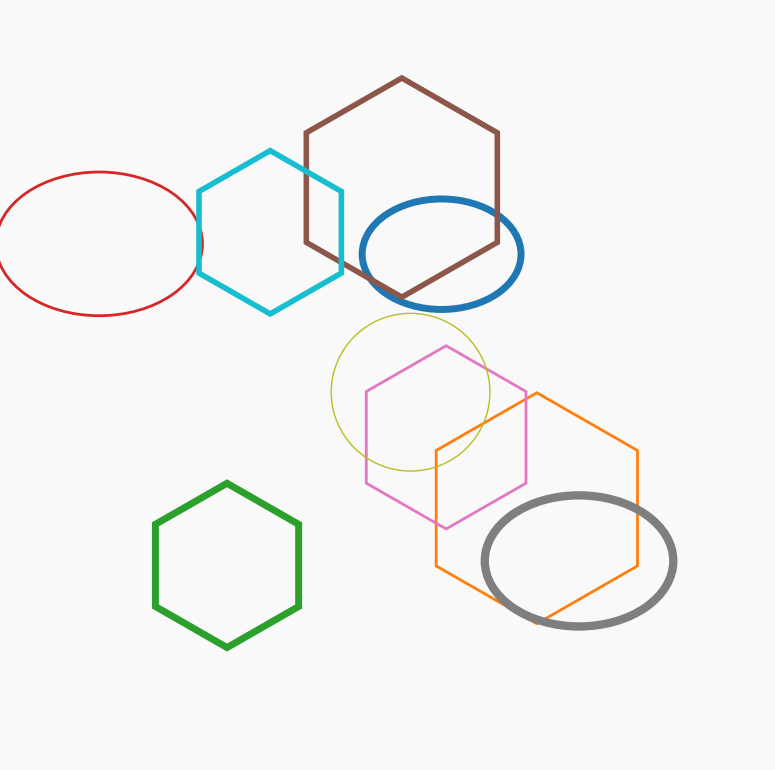[{"shape": "oval", "thickness": 2.5, "radius": 0.51, "center": [0.57, 0.67]}, {"shape": "hexagon", "thickness": 1, "radius": 0.75, "center": [0.693, 0.34]}, {"shape": "hexagon", "thickness": 2.5, "radius": 0.53, "center": [0.293, 0.266]}, {"shape": "oval", "thickness": 1, "radius": 0.67, "center": [0.128, 0.683]}, {"shape": "hexagon", "thickness": 2, "radius": 0.71, "center": [0.518, 0.756]}, {"shape": "hexagon", "thickness": 1, "radius": 0.59, "center": [0.576, 0.432]}, {"shape": "oval", "thickness": 3, "radius": 0.61, "center": [0.747, 0.272]}, {"shape": "circle", "thickness": 0.5, "radius": 0.51, "center": [0.53, 0.491]}, {"shape": "hexagon", "thickness": 2, "radius": 0.53, "center": [0.349, 0.698]}]